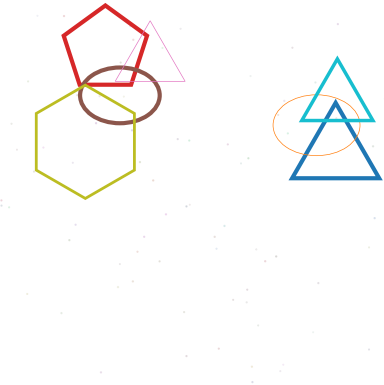[{"shape": "triangle", "thickness": 3, "radius": 0.65, "center": [0.872, 0.602]}, {"shape": "oval", "thickness": 0.5, "radius": 0.56, "center": [0.822, 0.675]}, {"shape": "pentagon", "thickness": 3, "radius": 0.57, "center": [0.274, 0.872]}, {"shape": "oval", "thickness": 3, "radius": 0.52, "center": [0.311, 0.752]}, {"shape": "triangle", "thickness": 0.5, "radius": 0.52, "center": [0.39, 0.841]}, {"shape": "hexagon", "thickness": 2, "radius": 0.74, "center": [0.222, 0.632]}, {"shape": "triangle", "thickness": 2.5, "radius": 0.53, "center": [0.876, 0.74]}]